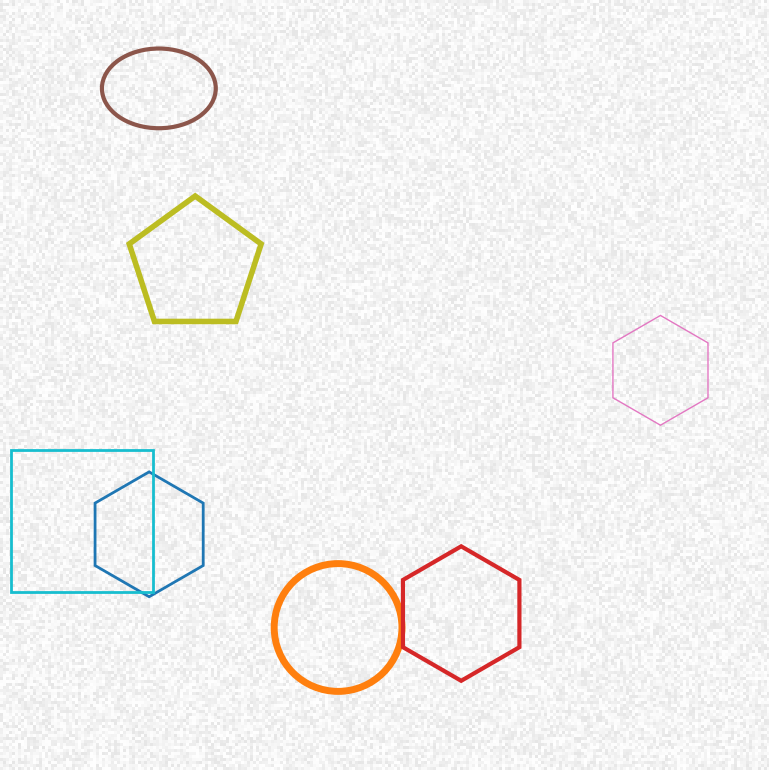[{"shape": "hexagon", "thickness": 1, "radius": 0.41, "center": [0.194, 0.306]}, {"shape": "circle", "thickness": 2.5, "radius": 0.41, "center": [0.439, 0.185]}, {"shape": "hexagon", "thickness": 1.5, "radius": 0.44, "center": [0.599, 0.203]}, {"shape": "oval", "thickness": 1.5, "radius": 0.37, "center": [0.206, 0.885]}, {"shape": "hexagon", "thickness": 0.5, "radius": 0.36, "center": [0.858, 0.519]}, {"shape": "pentagon", "thickness": 2, "radius": 0.45, "center": [0.254, 0.655]}, {"shape": "square", "thickness": 1, "radius": 0.46, "center": [0.107, 0.323]}]